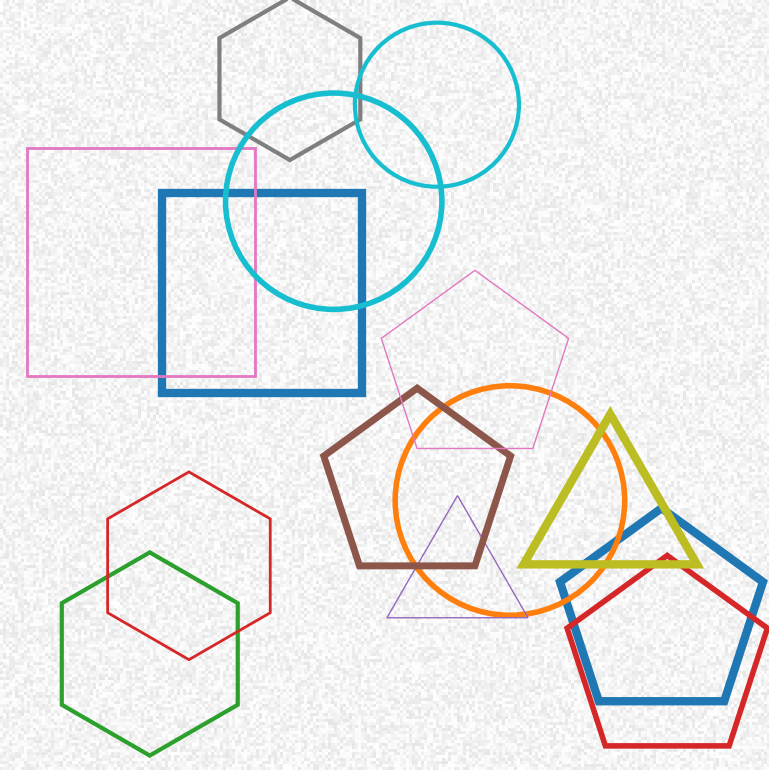[{"shape": "square", "thickness": 3, "radius": 0.65, "center": [0.34, 0.619]}, {"shape": "pentagon", "thickness": 3, "radius": 0.69, "center": [0.859, 0.201]}, {"shape": "circle", "thickness": 2, "radius": 0.75, "center": [0.662, 0.35]}, {"shape": "hexagon", "thickness": 1.5, "radius": 0.66, "center": [0.194, 0.151]}, {"shape": "hexagon", "thickness": 1, "radius": 0.61, "center": [0.245, 0.265]}, {"shape": "pentagon", "thickness": 2, "radius": 0.68, "center": [0.867, 0.142]}, {"shape": "triangle", "thickness": 0.5, "radius": 0.53, "center": [0.594, 0.251]}, {"shape": "pentagon", "thickness": 2.5, "radius": 0.64, "center": [0.542, 0.368]}, {"shape": "square", "thickness": 1, "radius": 0.74, "center": [0.183, 0.659]}, {"shape": "pentagon", "thickness": 0.5, "radius": 0.64, "center": [0.617, 0.521]}, {"shape": "hexagon", "thickness": 1.5, "radius": 0.53, "center": [0.376, 0.898]}, {"shape": "triangle", "thickness": 3, "radius": 0.65, "center": [0.793, 0.332]}, {"shape": "circle", "thickness": 1.5, "radius": 0.53, "center": [0.567, 0.864]}, {"shape": "circle", "thickness": 2, "radius": 0.7, "center": [0.433, 0.739]}]